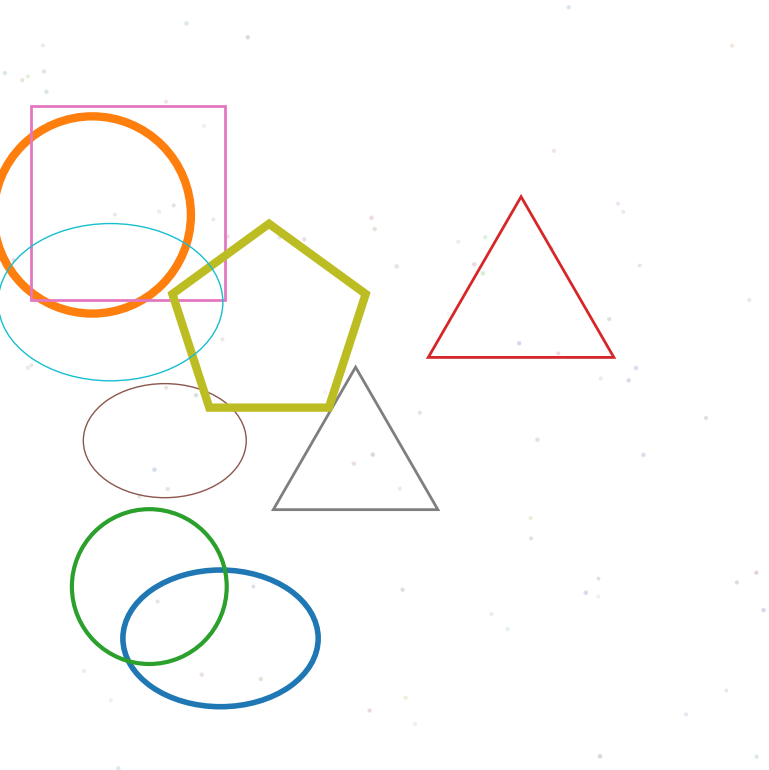[{"shape": "oval", "thickness": 2, "radius": 0.63, "center": [0.286, 0.171]}, {"shape": "circle", "thickness": 3, "radius": 0.64, "center": [0.12, 0.721]}, {"shape": "circle", "thickness": 1.5, "radius": 0.5, "center": [0.194, 0.238]}, {"shape": "triangle", "thickness": 1, "radius": 0.7, "center": [0.677, 0.605]}, {"shape": "oval", "thickness": 0.5, "radius": 0.53, "center": [0.214, 0.428]}, {"shape": "square", "thickness": 1, "radius": 0.63, "center": [0.166, 0.736]}, {"shape": "triangle", "thickness": 1, "radius": 0.62, "center": [0.462, 0.4]}, {"shape": "pentagon", "thickness": 3, "radius": 0.66, "center": [0.349, 0.577]}, {"shape": "oval", "thickness": 0.5, "radius": 0.73, "center": [0.144, 0.608]}]